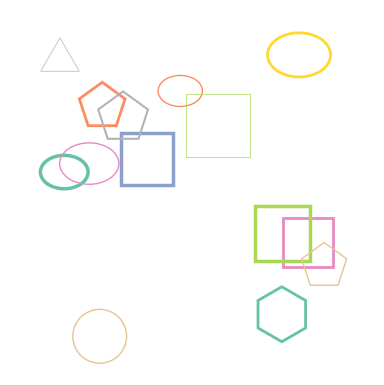[{"shape": "oval", "thickness": 2.5, "radius": 0.31, "center": [0.167, 0.553]}, {"shape": "hexagon", "thickness": 2, "radius": 0.36, "center": [0.732, 0.184]}, {"shape": "oval", "thickness": 1, "radius": 0.29, "center": [0.468, 0.764]}, {"shape": "pentagon", "thickness": 2, "radius": 0.31, "center": [0.266, 0.724]}, {"shape": "square", "thickness": 2.5, "radius": 0.34, "center": [0.382, 0.587]}, {"shape": "square", "thickness": 2, "radius": 0.32, "center": [0.8, 0.37]}, {"shape": "oval", "thickness": 1, "radius": 0.38, "center": [0.232, 0.575]}, {"shape": "square", "thickness": 2.5, "radius": 0.36, "center": [0.734, 0.393]}, {"shape": "square", "thickness": 0.5, "radius": 0.41, "center": [0.567, 0.674]}, {"shape": "oval", "thickness": 2, "radius": 0.41, "center": [0.777, 0.857]}, {"shape": "circle", "thickness": 1, "radius": 0.35, "center": [0.259, 0.127]}, {"shape": "pentagon", "thickness": 1, "radius": 0.31, "center": [0.842, 0.309]}, {"shape": "pentagon", "thickness": 1.5, "radius": 0.34, "center": [0.32, 0.694]}, {"shape": "triangle", "thickness": 0.5, "radius": 0.29, "center": [0.156, 0.844]}]